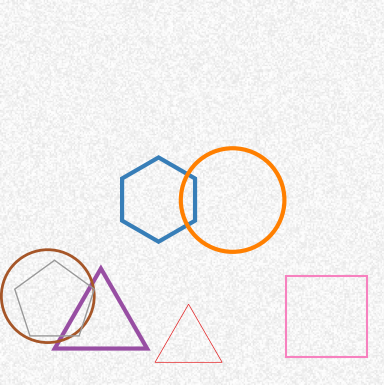[{"shape": "triangle", "thickness": 0.5, "radius": 0.5, "center": [0.49, 0.109]}, {"shape": "hexagon", "thickness": 3, "radius": 0.55, "center": [0.412, 0.482]}, {"shape": "triangle", "thickness": 3, "radius": 0.69, "center": [0.262, 0.164]}, {"shape": "circle", "thickness": 3, "radius": 0.67, "center": [0.604, 0.48]}, {"shape": "circle", "thickness": 2, "radius": 0.6, "center": [0.124, 0.231]}, {"shape": "square", "thickness": 1.5, "radius": 0.53, "center": [0.848, 0.178]}, {"shape": "pentagon", "thickness": 1, "radius": 0.54, "center": [0.142, 0.215]}]